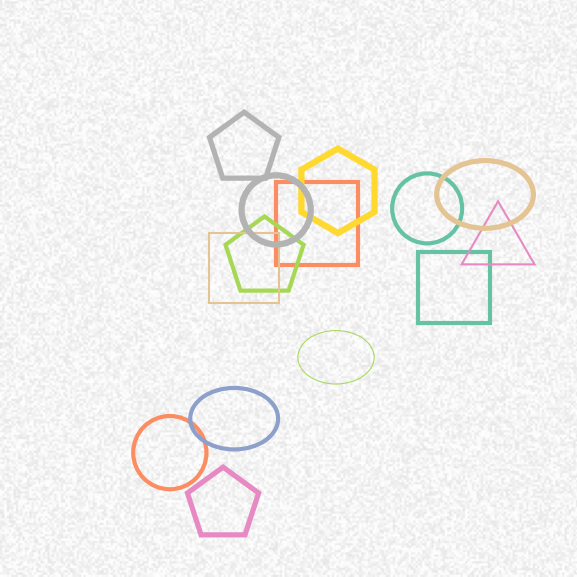[{"shape": "square", "thickness": 2, "radius": 0.31, "center": [0.786, 0.502]}, {"shape": "circle", "thickness": 2, "radius": 0.3, "center": [0.74, 0.638]}, {"shape": "square", "thickness": 2, "radius": 0.36, "center": [0.549, 0.612]}, {"shape": "circle", "thickness": 2, "radius": 0.32, "center": [0.294, 0.215]}, {"shape": "oval", "thickness": 2, "radius": 0.38, "center": [0.406, 0.274]}, {"shape": "pentagon", "thickness": 2.5, "radius": 0.32, "center": [0.386, 0.125]}, {"shape": "triangle", "thickness": 1, "radius": 0.36, "center": [0.862, 0.578]}, {"shape": "pentagon", "thickness": 2, "radius": 0.36, "center": [0.458, 0.553]}, {"shape": "oval", "thickness": 0.5, "radius": 0.33, "center": [0.582, 0.38]}, {"shape": "hexagon", "thickness": 3, "radius": 0.37, "center": [0.585, 0.669]}, {"shape": "oval", "thickness": 2.5, "radius": 0.42, "center": [0.84, 0.662]}, {"shape": "square", "thickness": 1, "radius": 0.3, "center": [0.422, 0.535]}, {"shape": "circle", "thickness": 3, "radius": 0.3, "center": [0.478, 0.636]}, {"shape": "pentagon", "thickness": 2.5, "radius": 0.32, "center": [0.423, 0.742]}]